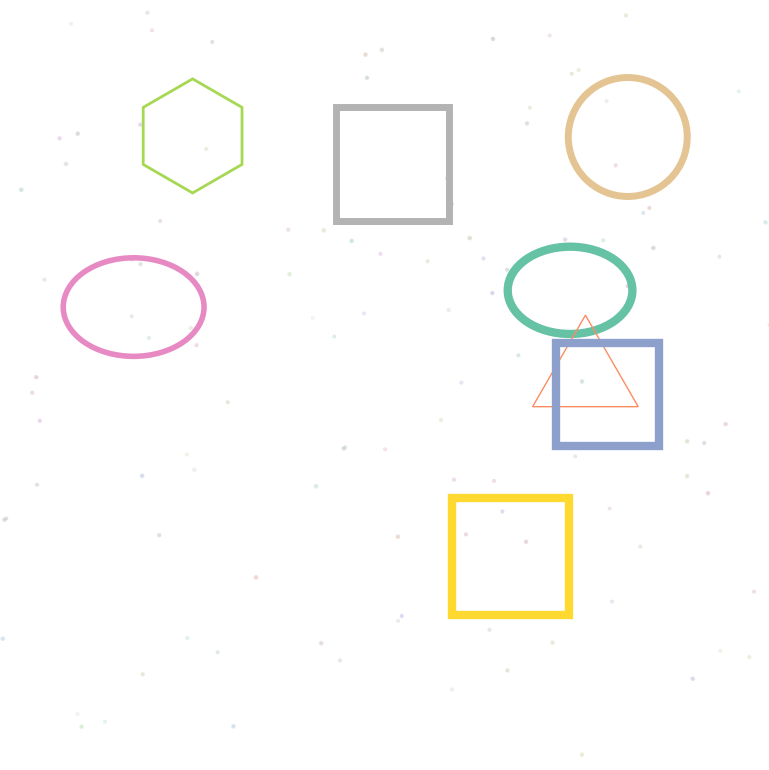[{"shape": "oval", "thickness": 3, "radius": 0.4, "center": [0.74, 0.623]}, {"shape": "triangle", "thickness": 0.5, "radius": 0.4, "center": [0.76, 0.511]}, {"shape": "square", "thickness": 3, "radius": 0.33, "center": [0.789, 0.487]}, {"shape": "oval", "thickness": 2, "radius": 0.46, "center": [0.174, 0.601]}, {"shape": "hexagon", "thickness": 1, "radius": 0.37, "center": [0.25, 0.823]}, {"shape": "square", "thickness": 3, "radius": 0.38, "center": [0.663, 0.277]}, {"shape": "circle", "thickness": 2.5, "radius": 0.39, "center": [0.815, 0.822]}, {"shape": "square", "thickness": 2.5, "radius": 0.37, "center": [0.51, 0.787]}]